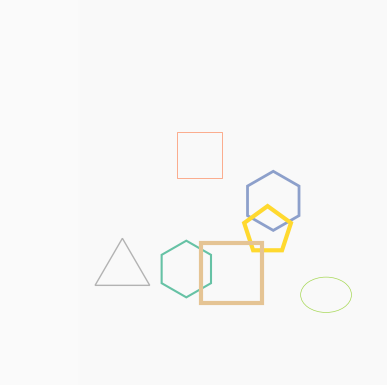[{"shape": "hexagon", "thickness": 1.5, "radius": 0.37, "center": [0.481, 0.301]}, {"shape": "square", "thickness": 0.5, "radius": 0.29, "center": [0.515, 0.598]}, {"shape": "hexagon", "thickness": 2, "radius": 0.38, "center": [0.705, 0.478]}, {"shape": "oval", "thickness": 0.5, "radius": 0.33, "center": [0.841, 0.234]}, {"shape": "pentagon", "thickness": 3, "radius": 0.32, "center": [0.691, 0.401]}, {"shape": "square", "thickness": 3, "radius": 0.39, "center": [0.597, 0.292]}, {"shape": "triangle", "thickness": 1, "radius": 0.41, "center": [0.316, 0.3]}]